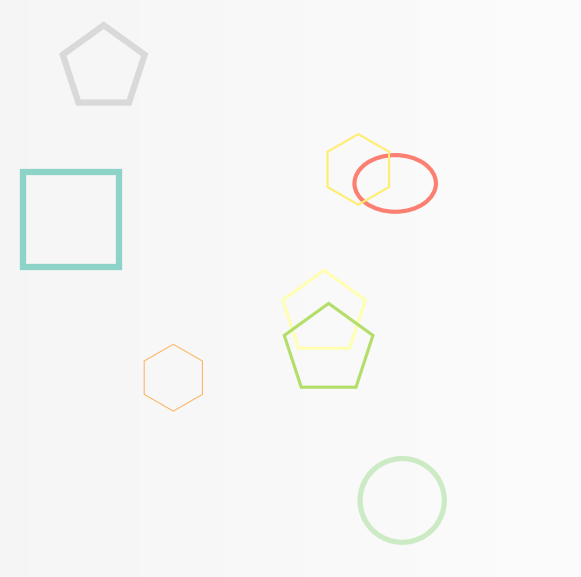[{"shape": "square", "thickness": 3, "radius": 0.41, "center": [0.122, 0.619]}, {"shape": "pentagon", "thickness": 1.5, "radius": 0.37, "center": [0.558, 0.456]}, {"shape": "oval", "thickness": 2, "radius": 0.35, "center": [0.68, 0.681]}, {"shape": "hexagon", "thickness": 0.5, "radius": 0.29, "center": [0.298, 0.345]}, {"shape": "pentagon", "thickness": 1.5, "radius": 0.4, "center": [0.565, 0.394]}, {"shape": "pentagon", "thickness": 3, "radius": 0.37, "center": [0.178, 0.881]}, {"shape": "circle", "thickness": 2.5, "radius": 0.36, "center": [0.692, 0.133]}, {"shape": "hexagon", "thickness": 1, "radius": 0.31, "center": [0.616, 0.706]}]